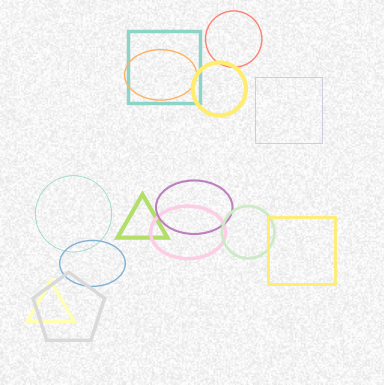[{"shape": "circle", "thickness": 0.5, "radius": 0.5, "center": [0.191, 0.445]}, {"shape": "square", "thickness": 2.5, "radius": 0.46, "center": [0.426, 0.827]}, {"shape": "triangle", "thickness": 2.5, "radius": 0.35, "center": [0.132, 0.2]}, {"shape": "square", "thickness": 0.5, "radius": 0.43, "center": [0.749, 0.713]}, {"shape": "circle", "thickness": 1, "radius": 0.37, "center": [0.607, 0.898]}, {"shape": "oval", "thickness": 1, "radius": 0.43, "center": [0.24, 0.316]}, {"shape": "oval", "thickness": 1, "radius": 0.47, "center": [0.417, 0.806]}, {"shape": "triangle", "thickness": 3, "radius": 0.37, "center": [0.37, 0.42]}, {"shape": "oval", "thickness": 2.5, "radius": 0.49, "center": [0.489, 0.396]}, {"shape": "pentagon", "thickness": 2.5, "radius": 0.49, "center": [0.179, 0.195]}, {"shape": "oval", "thickness": 1.5, "radius": 0.5, "center": [0.504, 0.462]}, {"shape": "circle", "thickness": 2, "radius": 0.34, "center": [0.645, 0.397]}, {"shape": "circle", "thickness": 3, "radius": 0.34, "center": [0.57, 0.769]}, {"shape": "square", "thickness": 2, "radius": 0.43, "center": [0.784, 0.348]}]